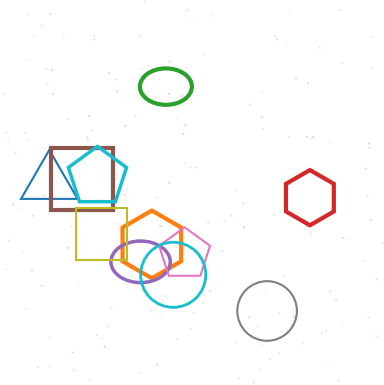[{"shape": "triangle", "thickness": 1.5, "radius": 0.42, "center": [0.128, 0.526]}, {"shape": "hexagon", "thickness": 3, "radius": 0.44, "center": [0.394, 0.365]}, {"shape": "oval", "thickness": 3, "radius": 0.34, "center": [0.431, 0.775]}, {"shape": "hexagon", "thickness": 3, "radius": 0.36, "center": [0.805, 0.487]}, {"shape": "oval", "thickness": 2.5, "radius": 0.39, "center": [0.365, 0.32]}, {"shape": "square", "thickness": 3, "radius": 0.4, "center": [0.213, 0.535]}, {"shape": "pentagon", "thickness": 1.5, "radius": 0.35, "center": [0.479, 0.34]}, {"shape": "circle", "thickness": 1.5, "radius": 0.39, "center": [0.694, 0.192]}, {"shape": "square", "thickness": 1.5, "radius": 0.34, "center": [0.264, 0.393]}, {"shape": "circle", "thickness": 2, "radius": 0.42, "center": [0.45, 0.286]}, {"shape": "pentagon", "thickness": 2.5, "radius": 0.4, "center": [0.253, 0.54]}]